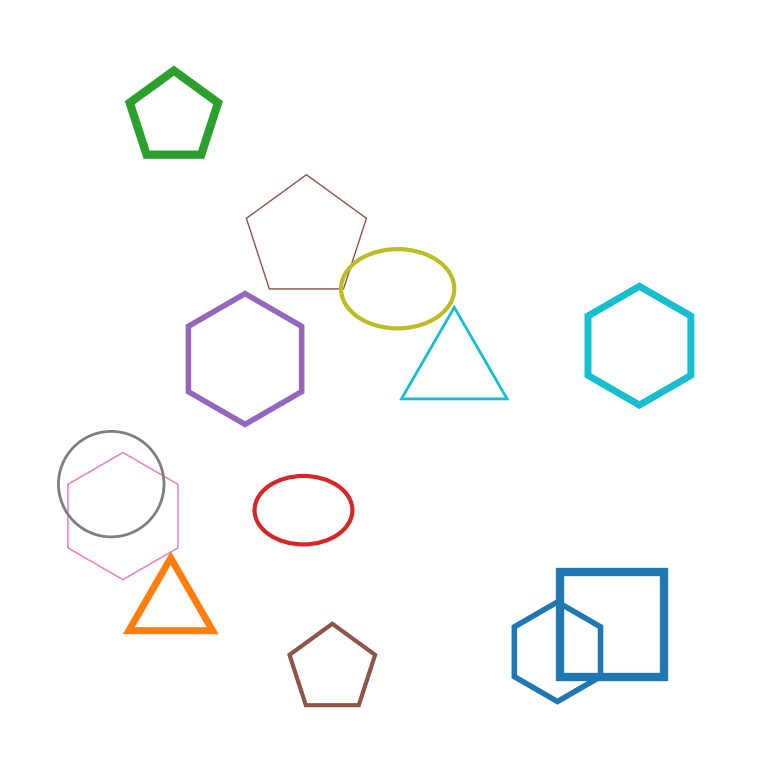[{"shape": "square", "thickness": 3, "radius": 0.34, "center": [0.795, 0.189]}, {"shape": "hexagon", "thickness": 2, "radius": 0.32, "center": [0.724, 0.154]}, {"shape": "triangle", "thickness": 2.5, "radius": 0.31, "center": [0.222, 0.212]}, {"shape": "pentagon", "thickness": 3, "radius": 0.3, "center": [0.226, 0.848]}, {"shape": "oval", "thickness": 1.5, "radius": 0.32, "center": [0.394, 0.337]}, {"shape": "hexagon", "thickness": 2, "radius": 0.42, "center": [0.318, 0.534]}, {"shape": "pentagon", "thickness": 1.5, "radius": 0.29, "center": [0.432, 0.131]}, {"shape": "pentagon", "thickness": 0.5, "radius": 0.41, "center": [0.398, 0.691]}, {"shape": "hexagon", "thickness": 0.5, "radius": 0.41, "center": [0.16, 0.33]}, {"shape": "circle", "thickness": 1, "radius": 0.34, "center": [0.144, 0.371]}, {"shape": "oval", "thickness": 1.5, "radius": 0.37, "center": [0.516, 0.625]}, {"shape": "hexagon", "thickness": 2.5, "radius": 0.39, "center": [0.83, 0.551]}, {"shape": "triangle", "thickness": 1, "radius": 0.4, "center": [0.59, 0.522]}]